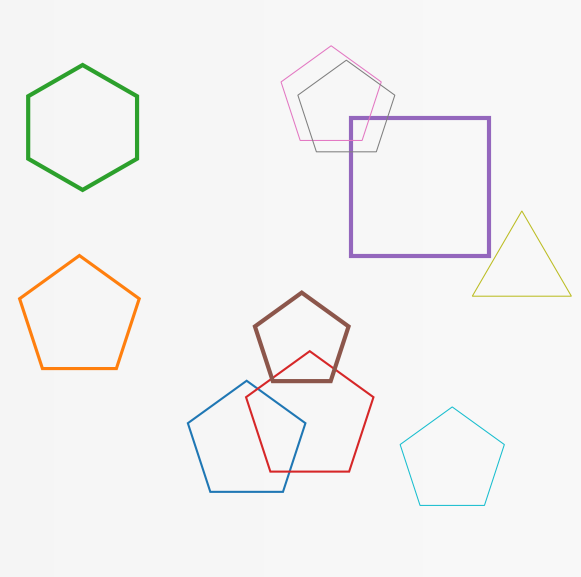[{"shape": "pentagon", "thickness": 1, "radius": 0.53, "center": [0.424, 0.233]}, {"shape": "pentagon", "thickness": 1.5, "radius": 0.54, "center": [0.137, 0.448]}, {"shape": "hexagon", "thickness": 2, "radius": 0.54, "center": [0.142, 0.778]}, {"shape": "pentagon", "thickness": 1, "radius": 0.58, "center": [0.533, 0.276]}, {"shape": "square", "thickness": 2, "radius": 0.59, "center": [0.723, 0.675]}, {"shape": "pentagon", "thickness": 2, "radius": 0.42, "center": [0.519, 0.408]}, {"shape": "pentagon", "thickness": 0.5, "radius": 0.45, "center": [0.57, 0.829]}, {"shape": "pentagon", "thickness": 0.5, "radius": 0.44, "center": [0.596, 0.807]}, {"shape": "triangle", "thickness": 0.5, "radius": 0.49, "center": [0.898, 0.535]}, {"shape": "pentagon", "thickness": 0.5, "radius": 0.47, "center": [0.778, 0.2]}]